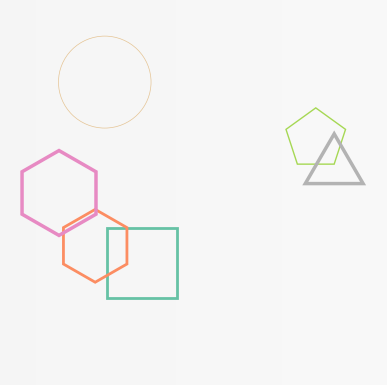[{"shape": "square", "thickness": 2, "radius": 0.46, "center": [0.367, 0.318]}, {"shape": "hexagon", "thickness": 2, "radius": 0.47, "center": [0.246, 0.362]}, {"shape": "hexagon", "thickness": 2.5, "radius": 0.55, "center": [0.152, 0.499]}, {"shape": "pentagon", "thickness": 1, "radius": 0.4, "center": [0.815, 0.639]}, {"shape": "circle", "thickness": 0.5, "radius": 0.6, "center": [0.27, 0.787]}, {"shape": "triangle", "thickness": 2.5, "radius": 0.43, "center": [0.862, 0.566]}]